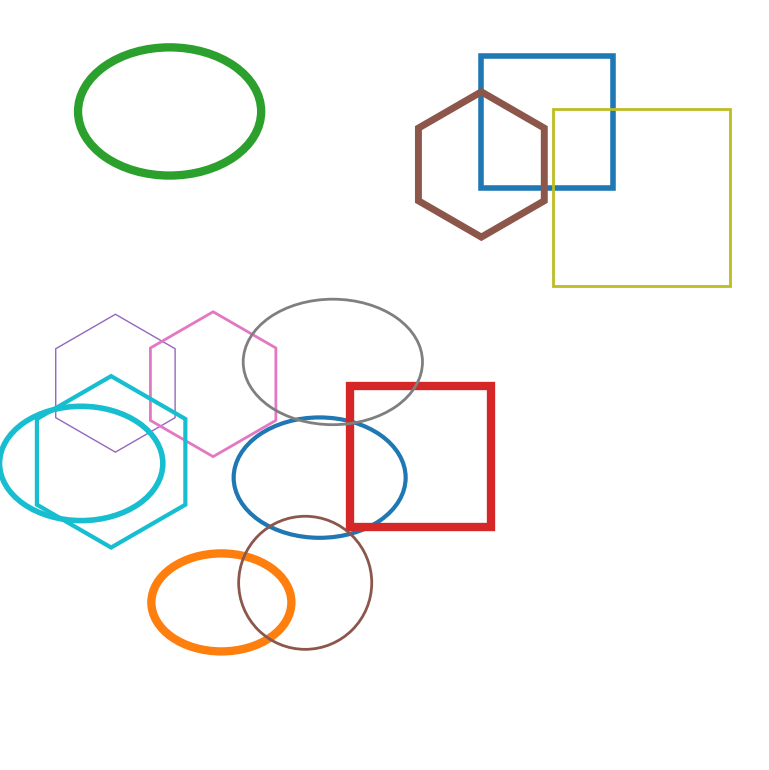[{"shape": "oval", "thickness": 1.5, "radius": 0.56, "center": [0.415, 0.38]}, {"shape": "square", "thickness": 2, "radius": 0.43, "center": [0.71, 0.841]}, {"shape": "oval", "thickness": 3, "radius": 0.45, "center": [0.288, 0.218]}, {"shape": "oval", "thickness": 3, "radius": 0.59, "center": [0.22, 0.855]}, {"shape": "square", "thickness": 3, "radius": 0.46, "center": [0.546, 0.407]}, {"shape": "hexagon", "thickness": 0.5, "radius": 0.45, "center": [0.15, 0.502]}, {"shape": "circle", "thickness": 1, "radius": 0.43, "center": [0.396, 0.243]}, {"shape": "hexagon", "thickness": 2.5, "radius": 0.47, "center": [0.625, 0.786]}, {"shape": "hexagon", "thickness": 1, "radius": 0.47, "center": [0.277, 0.501]}, {"shape": "oval", "thickness": 1, "radius": 0.58, "center": [0.432, 0.53]}, {"shape": "square", "thickness": 1, "radius": 0.57, "center": [0.833, 0.744]}, {"shape": "hexagon", "thickness": 1.5, "radius": 0.56, "center": [0.144, 0.4]}, {"shape": "oval", "thickness": 2, "radius": 0.53, "center": [0.105, 0.398]}]